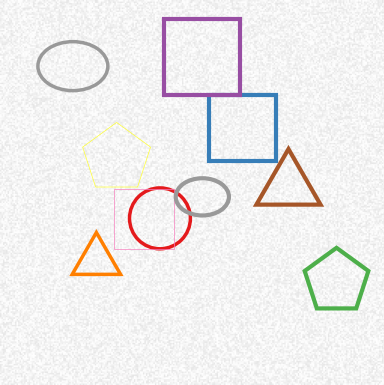[{"shape": "circle", "thickness": 2.5, "radius": 0.4, "center": [0.415, 0.433]}, {"shape": "square", "thickness": 3, "radius": 0.43, "center": [0.63, 0.667]}, {"shape": "pentagon", "thickness": 3, "radius": 0.44, "center": [0.874, 0.269]}, {"shape": "square", "thickness": 3, "radius": 0.5, "center": [0.524, 0.852]}, {"shape": "triangle", "thickness": 2.5, "radius": 0.36, "center": [0.25, 0.324]}, {"shape": "pentagon", "thickness": 0.5, "radius": 0.46, "center": [0.303, 0.589]}, {"shape": "triangle", "thickness": 3, "radius": 0.48, "center": [0.749, 0.517]}, {"shape": "square", "thickness": 0.5, "radius": 0.39, "center": [0.374, 0.431]}, {"shape": "oval", "thickness": 3, "radius": 0.35, "center": [0.526, 0.489]}, {"shape": "oval", "thickness": 2.5, "radius": 0.45, "center": [0.189, 0.828]}]